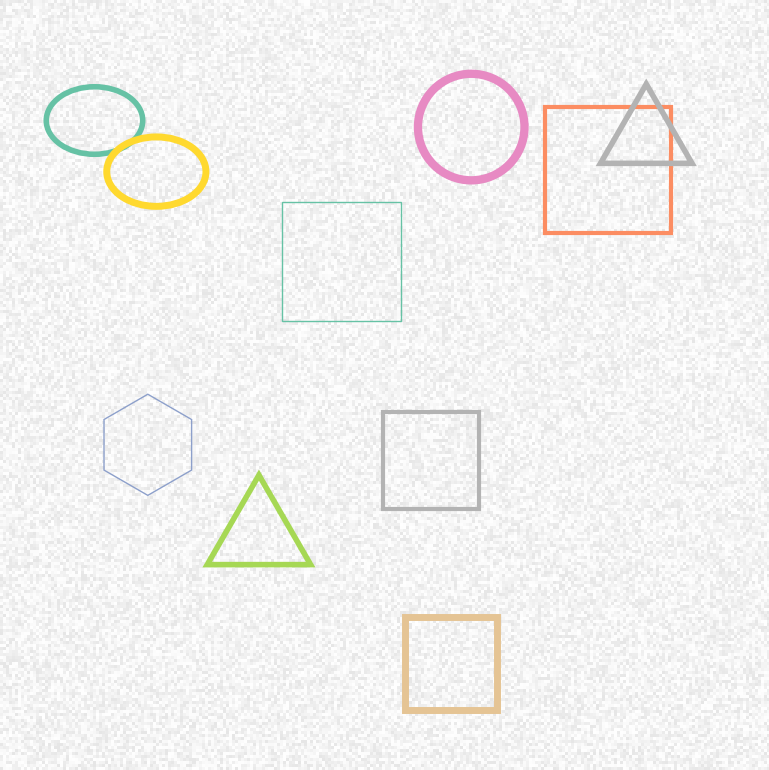[{"shape": "square", "thickness": 0.5, "radius": 0.39, "center": [0.443, 0.661]}, {"shape": "oval", "thickness": 2, "radius": 0.31, "center": [0.123, 0.843]}, {"shape": "square", "thickness": 1.5, "radius": 0.41, "center": [0.79, 0.779]}, {"shape": "hexagon", "thickness": 0.5, "radius": 0.33, "center": [0.192, 0.422]}, {"shape": "circle", "thickness": 3, "radius": 0.35, "center": [0.612, 0.835]}, {"shape": "triangle", "thickness": 2, "radius": 0.39, "center": [0.336, 0.305]}, {"shape": "oval", "thickness": 2.5, "radius": 0.32, "center": [0.203, 0.777]}, {"shape": "square", "thickness": 2.5, "radius": 0.3, "center": [0.586, 0.138]}, {"shape": "triangle", "thickness": 2, "radius": 0.34, "center": [0.839, 0.822]}, {"shape": "square", "thickness": 1.5, "radius": 0.31, "center": [0.56, 0.402]}]